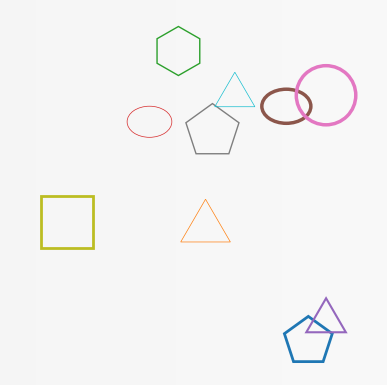[{"shape": "pentagon", "thickness": 2, "radius": 0.32, "center": [0.796, 0.113]}, {"shape": "triangle", "thickness": 0.5, "radius": 0.37, "center": [0.53, 0.409]}, {"shape": "hexagon", "thickness": 1, "radius": 0.32, "center": [0.46, 0.868]}, {"shape": "oval", "thickness": 0.5, "radius": 0.29, "center": [0.386, 0.684]}, {"shape": "triangle", "thickness": 1.5, "radius": 0.29, "center": [0.841, 0.166]}, {"shape": "oval", "thickness": 2.5, "radius": 0.32, "center": [0.739, 0.724]}, {"shape": "circle", "thickness": 2.5, "radius": 0.38, "center": [0.841, 0.753]}, {"shape": "pentagon", "thickness": 1, "radius": 0.36, "center": [0.548, 0.659]}, {"shape": "square", "thickness": 2, "radius": 0.34, "center": [0.173, 0.423]}, {"shape": "triangle", "thickness": 0.5, "radius": 0.3, "center": [0.606, 0.753]}]